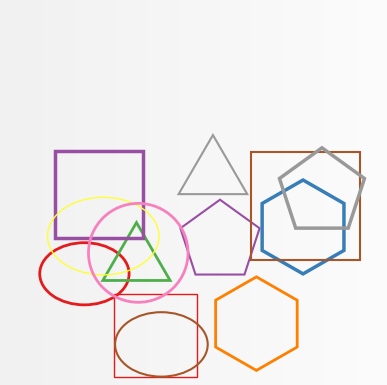[{"shape": "oval", "thickness": 2, "radius": 0.58, "center": [0.218, 0.289]}, {"shape": "square", "thickness": 1, "radius": 0.54, "center": [0.401, 0.129]}, {"shape": "hexagon", "thickness": 2.5, "radius": 0.61, "center": [0.782, 0.411]}, {"shape": "triangle", "thickness": 2, "radius": 0.5, "center": [0.352, 0.322]}, {"shape": "pentagon", "thickness": 1.5, "radius": 0.54, "center": [0.568, 0.374]}, {"shape": "square", "thickness": 2.5, "radius": 0.57, "center": [0.256, 0.495]}, {"shape": "hexagon", "thickness": 2, "radius": 0.61, "center": [0.662, 0.159]}, {"shape": "oval", "thickness": 1, "radius": 0.72, "center": [0.266, 0.387]}, {"shape": "square", "thickness": 1.5, "radius": 0.7, "center": [0.788, 0.466]}, {"shape": "oval", "thickness": 1.5, "radius": 0.6, "center": [0.417, 0.105]}, {"shape": "circle", "thickness": 2, "radius": 0.64, "center": [0.357, 0.343]}, {"shape": "triangle", "thickness": 1.5, "radius": 0.51, "center": [0.549, 0.547]}, {"shape": "pentagon", "thickness": 2.5, "radius": 0.58, "center": [0.831, 0.501]}]